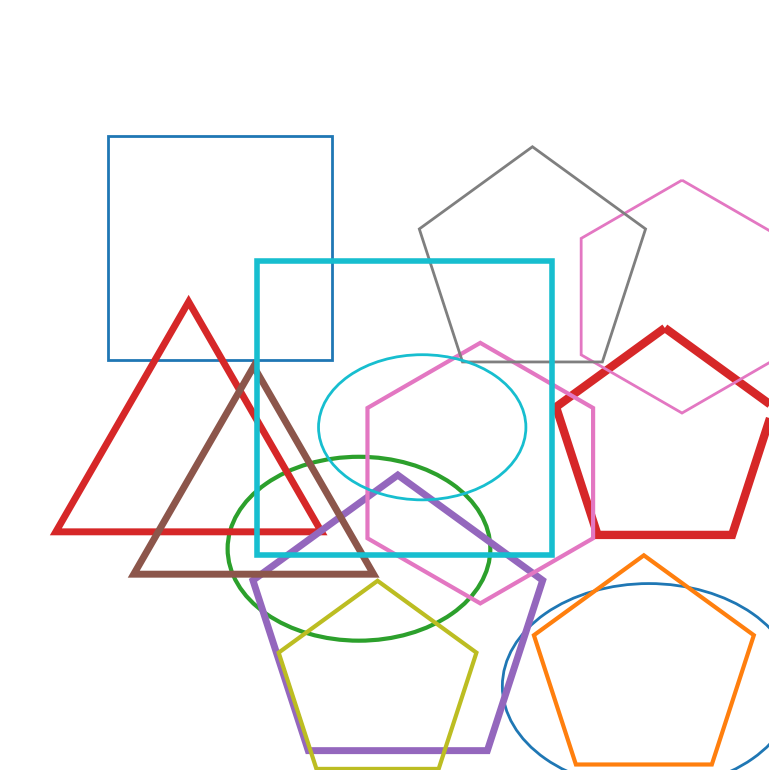[{"shape": "square", "thickness": 1, "radius": 0.73, "center": [0.286, 0.678]}, {"shape": "oval", "thickness": 1, "radius": 0.95, "center": [0.843, 0.109]}, {"shape": "pentagon", "thickness": 1.5, "radius": 0.75, "center": [0.836, 0.129]}, {"shape": "oval", "thickness": 1.5, "radius": 0.85, "center": [0.466, 0.287]}, {"shape": "triangle", "thickness": 2.5, "radius": 1.0, "center": [0.245, 0.409]}, {"shape": "pentagon", "thickness": 3, "radius": 0.74, "center": [0.863, 0.426]}, {"shape": "pentagon", "thickness": 2.5, "radius": 0.99, "center": [0.517, 0.185]}, {"shape": "triangle", "thickness": 2.5, "radius": 0.9, "center": [0.329, 0.344]}, {"shape": "hexagon", "thickness": 1.5, "radius": 0.85, "center": [0.624, 0.386]}, {"shape": "hexagon", "thickness": 1, "radius": 0.76, "center": [0.886, 0.615]}, {"shape": "pentagon", "thickness": 1, "radius": 0.77, "center": [0.691, 0.655]}, {"shape": "pentagon", "thickness": 1.5, "radius": 0.68, "center": [0.49, 0.111]}, {"shape": "oval", "thickness": 1, "radius": 0.67, "center": [0.548, 0.445]}, {"shape": "square", "thickness": 2, "radius": 0.96, "center": [0.526, 0.47]}]